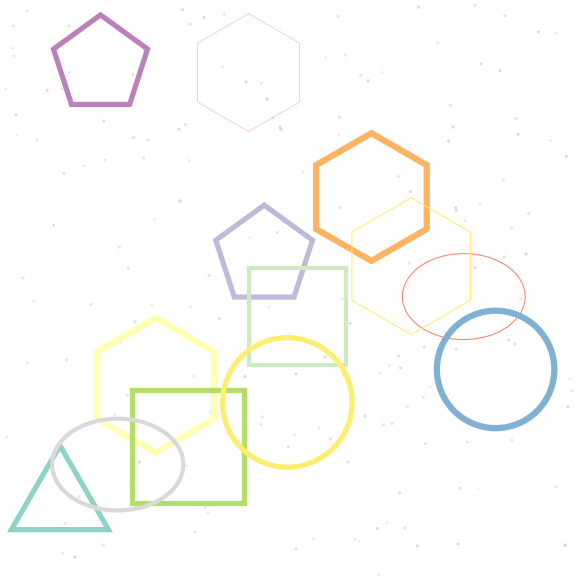[{"shape": "triangle", "thickness": 2.5, "radius": 0.49, "center": [0.104, 0.131]}, {"shape": "hexagon", "thickness": 3, "radius": 0.58, "center": [0.27, 0.332]}, {"shape": "pentagon", "thickness": 2.5, "radius": 0.44, "center": [0.457, 0.556]}, {"shape": "oval", "thickness": 0.5, "radius": 0.53, "center": [0.803, 0.486]}, {"shape": "circle", "thickness": 3, "radius": 0.51, "center": [0.858, 0.359]}, {"shape": "hexagon", "thickness": 3, "radius": 0.55, "center": [0.643, 0.658]}, {"shape": "square", "thickness": 2.5, "radius": 0.49, "center": [0.326, 0.226]}, {"shape": "hexagon", "thickness": 0.5, "radius": 0.51, "center": [0.43, 0.873]}, {"shape": "oval", "thickness": 2, "radius": 0.57, "center": [0.204, 0.195]}, {"shape": "pentagon", "thickness": 2.5, "radius": 0.43, "center": [0.174, 0.888]}, {"shape": "square", "thickness": 2, "radius": 0.42, "center": [0.515, 0.452]}, {"shape": "hexagon", "thickness": 0.5, "radius": 0.59, "center": [0.712, 0.538]}, {"shape": "circle", "thickness": 2.5, "radius": 0.56, "center": [0.498, 0.302]}]